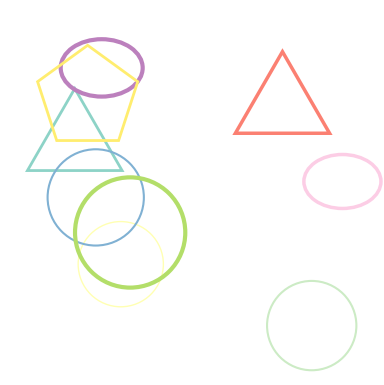[{"shape": "triangle", "thickness": 2, "radius": 0.71, "center": [0.194, 0.628]}, {"shape": "circle", "thickness": 1, "radius": 0.55, "center": [0.314, 0.314]}, {"shape": "triangle", "thickness": 2.5, "radius": 0.71, "center": [0.734, 0.725]}, {"shape": "circle", "thickness": 1.5, "radius": 0.63, "center": [0.249, 0.487]}, {"shape": "circle", "thickness": 3, "radius": 0.72, "center": [0.338, 0.396]}, {"shape": "oval", "thickness": 2.5, "radius": 0.5, "center": [0.889, 0.529]}, {"shape": "oval", "thickness": 3, "radius": 0.53, "center": [0.264, 0.824]}, {"shape": "circle", "thickness": 1.5, "radius": 0.58, "center": [0.81, 0.154]}, {"shape": "pentagon", "thickness": 2, "radius": 0.68, "center": [0.228, 0.746]}]